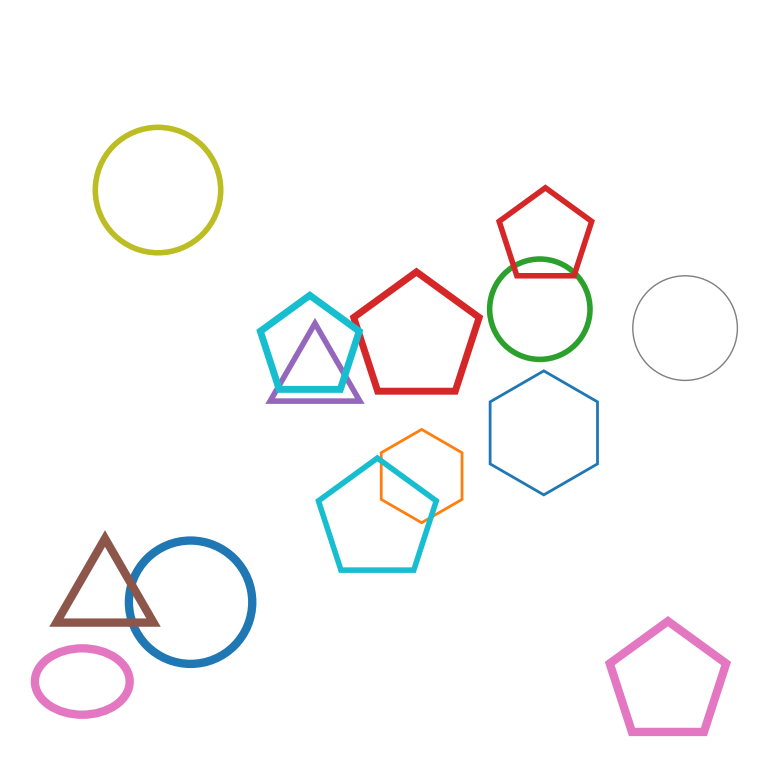[{"shape": "hexagon", "thickness": 1, "radius": 0.4, "center": [0.706, 0.438]}, {"shape": "circle", "thickness": 3, "radius": 0.4, "center": [0.248, 0.218]}, {"shape": "hexagon", "thickness": 1, "radius": 0.3, "center": [0.548, 0.382]}, {"shape": "circle", "thickness": 2, "radius": 0.33, "center": [0.701, 0.598]}, {"shape": "pentagon", "thickness": 2, "radius": 0.32, "center": [0.708, 0.693]}, {"shape": "pentagon", "thickness": 2.5, "radius": 0.43, "center": [0.541, 0.561]}, {"shape": "triangle", "thickness": 2, "radius": 0.34, "center": [0.409, 0.513]}, {"shape": "triangle", "thickness": 3, "radius": 0.36, "center": [0.136, 0.228]}, {"shape": "pentagon", "thickness": 3, "radius": 0.4, "center": [0.867, 0.114]}, {"shape": "oval", "thickness": 3, "radius": 0.31, "center": [0.107, 0.115]}, {"shape": "circle", "thickness": 0.5, "radius": 0.34, "center": [0.89, 0.574]}, {"shape": "circle", "thickness": 2, "radius": 0.41, "center": [0.205, 0.753]}, {"shape": "pentagon", "thickness": 2.5, "radius": 0.34, "center": [0.402, 0.549]}, {"shape": "pentagon", "thickness": 2, "radius": 0.4, "center": [0.49, 0.325]}]